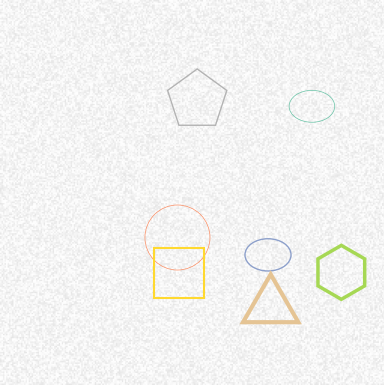[{"shape": "oval", "thickness": 0.5, "radius": 0.3, "center": [0.81, 0.724]}, {"shape": "circle", "thickness": 0.5, "radius": 0.42, "center": [0.461, 0.383]}, {"shape": "oval", "thickness": 1, "radius": 0.3, "center": [0.696, 0.338]}, {"shape": "hexagon", "thickness": 2.5, "radius": 0.35, "center": [0.887, 0.293]}, {"shape": "square", "thickness": 1.5, "radius": 0.32, "center": [0.464, 0.291]}, {"shape": "triangle", "thickness": 3, "radius": 0.41, "center": [0.703, 0.205]}, {"shape": "pentagon", "thickness": 1, "radius": 0.4, "center": [0.512, 0.74]}]